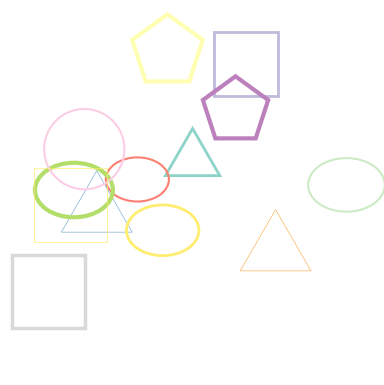[{"shape": "triangle", "thickness": 2, "radius": 0.41, "center": [0.5, 0.585]}, {"shape": "pentagon", "thickness": 3, "radius": 0.48, "center": [0.435, 0.866]}, {"shape": "square", "thickness": 2, "radius": 0.42, "center": [0.639, 0.834]}, {"shape": "oval", "thickness": 1.5, "radius": 0.41, "center": [0.357, 0.534]}, {"shape": "triangle", "thickness": 0.5, "radius": 0.53, "center": [0.251, 0.45]}, {"shape": "triangle", "thickness": 0.5, "radius": 0.53, "center": [0.716, 0.35]}, {"shape": "oval", "thickness": 3, "radius": 0.51, "center": [0.192, 0.506]}, {"shape": "circle", "thickness": 1.5, "radius": 0.52, "center": [0.219, 0.613]}, {"shape": "square", "thickness": 2.5, "radius": 0.47, "center": [0.125, 0.243]}, {"shape": "pentagon", "thickness": 3, "radius": 0.45, "center": [0.612, 0.713]}, {"shape": "oval", "thickness": 1.5, "radius": 0.5, "center": [0.9, 0.52]}, {"shape": "square", "thickness": 0.5, "radius": 0.48, "center": [0.183, 0.467]}, {"shape": "oval", "thickness": 2, "radius": 0.47, "center": [0.423, 0.402]}]